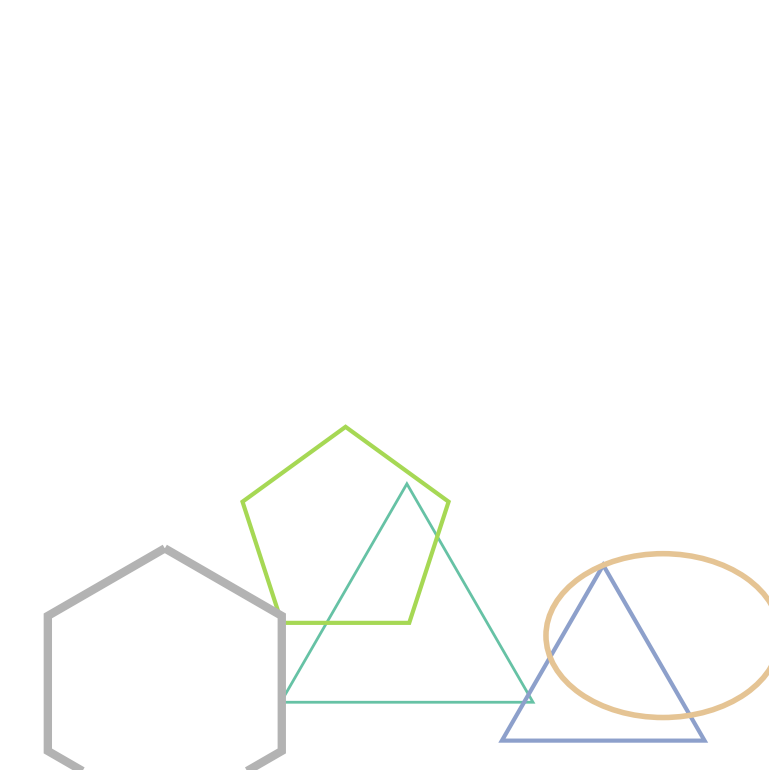[{"shape": "triangle", "thickness": 1, "radius": 0.95, "center": [0.528, 0.183]}, {"shape": "triangle", "thickness": 1.5, "radius": 0.76, "center": [0.783, 0.114]}, {"shape": "pentagon", "thickness": 1.5, "radius": 0.7, "center": [0.449, 0.305]}, {"shape": "oval", "thickness": 2, "radius": 0.76, "center": [0.861, 0.175]}, {"shape": "hexagon", "thickness": 3, "radius": 0.88, "center": [0.214, 0.112]}]